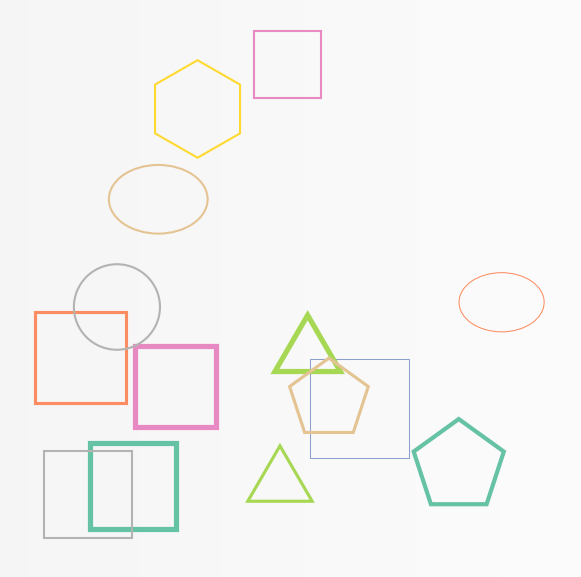[{"shape": "pentagon", "thickness": 2, "radius": 0.41, "center": [0.789, 0.192]}, {"shape": "square", "thickness": 2.5, "radius": 0.37, "center": [0.228, 0.157]}, {"shape": "oval", "thickness": 0.5, "radius": 0.37, "center": [0.863, 0.476]}, {"shape": "square", "thickness": 1.5, "radius": 0.39, "center": [0.139, 0.38]}, {"shape": "square", "thickness": 0.5, "radius": 0.43, "center": [0.619, 0.292]}, {"shape": "square", "thickness": 2.5, "radius": 0.35, "center": [0.301, 0.33]}, {"shape": "square", "thickness": 1, "radius": 0.29, "center": [0.495, 0.887]}, {"shape": "triangle", "thickness": 2.5, "radius": 0.33, "center": [0.529, 0.388]}, {"shape": "triangle", "thickness": 1.5, "radius": 0.32, "center": [0.482, 0.163]}, {"shape": "hexagon", "thickness": 1, "radius": 0.42, "center": [0.34, 0.81]}, {"shape": "oval", "thickness": 1, "radius": 0.42, "center": [0.272, 0.654]}, {"shape": "pentagon", "thickness": 1.5, "radius": 0.36, "center": [0.566, 0.308]}, {"shape": "square", "thickness": 1, "radius": 0.38, "center": [0.151, 0.143]}, {"shape": "circle", "thickness": 1, "radius": 0.37, "center": [0.201, 0.468]}]